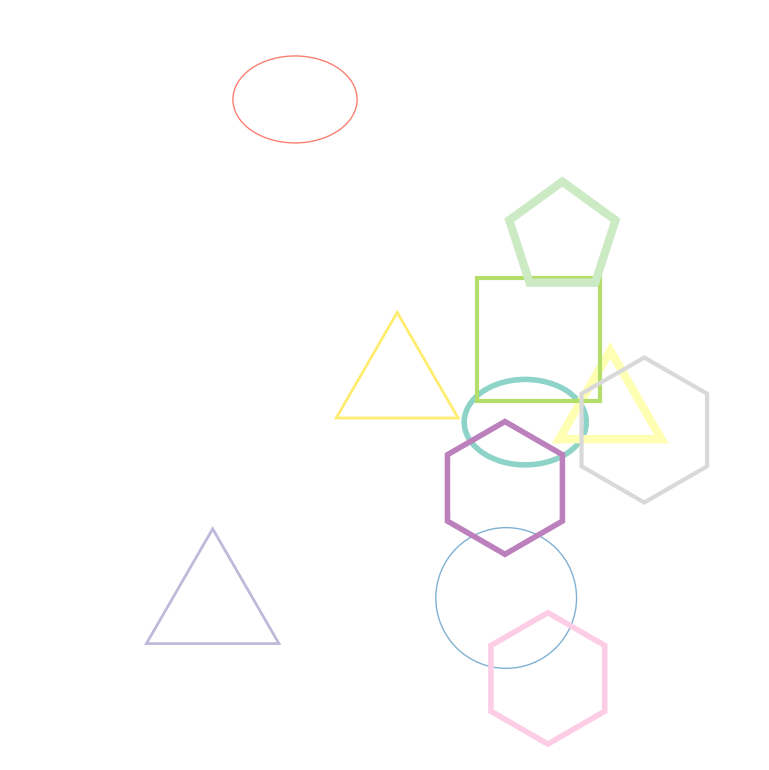[{"shape": "oval", "thickness": 2, "radius": 0.4, "center": [0.682, 0.452]}, {"shape": "triangle", "thickness": 3, "radius": 0.38, "center": [0.793, 0.468]}, {"shape": "triangle", "thickness": 1, "radius": 0.5, "center": [0.276, 0.214]}, {"shape": "oval", "thickness": 0.5, "radius": 0.4, "center": [0.383, 0.871]}, {"shape": "circle", "thickness": 0.5, "radius": 0.46, "center": [0.657, 0.223]}, {"shape": "square", "thickness": 1.5, "radius": 0.4, "center": [0.699, 0.559]}, {"shape": "hexagon", "thickness": 2, "radius": 0.43, "center": [0.711, 0.119]}, {"shape": "hexagon", "thickness": 1.5, "radius": 0.47, "center": [0.837, 0.442]}, {"shape": "hexagon", "thickness": 2, "radius": 0.43, "center": [0.656, 0.366]}, {"shape": "pentagon", "thickness": 3, "radius": 0.36, "center": [0.73, 0.692]}, {"shape": "triangle", "thickness": 1, "radius": 0.46, "center": [0.516, 0.503]}]